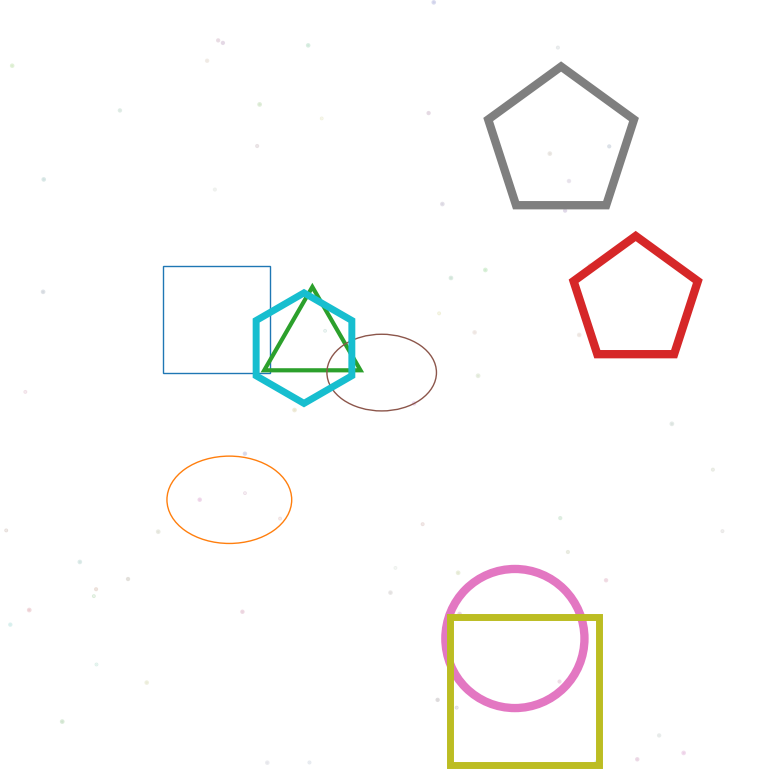[{"shape": "square", "thickness": 0.5, "radius": 0.35, "center": [0.281, 0.585]}, {"shape": "oval", "thickness": 0.5, "radius": 0.41, "center": [0.298, 0.351]}, {"shape": "triangle", "thickness": 1.5, "radius": 0.36, "center": [0.406, 0.555]}, {"shape": "pentagon", "thickness": 3, "radius": 0.42, "center": [0.826, 0.609]}, {"shape": "oval", "thickness": 0.5, "radius": 0.36, "center": [0.496, 0.516]}, {"shape": "circle", "thickness": 3, "radius": 0.45, "center": [0.669, 0.171]}, {"shape": "pentagon", "thickness": 3, "radius": 0.5, "center": [0.729, 0.814]}, {"shape": "square", "thickness": 2.5, "radius": 0.48, "center": [0.681, 0.102]}, {"shape": "hexagon", "thickness": 2.5, "radius": 0.36, "center": [0.395, 0.548]}]